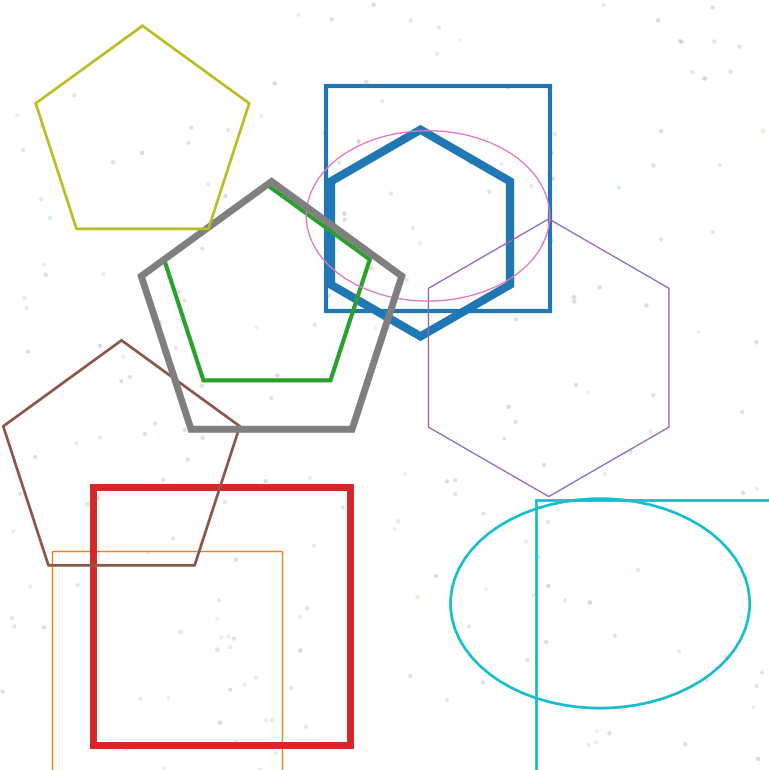[{"shape": "hexagon", "thickness": 3, "radius": 0.67, "center": [0.546, 0.697]}, {"shape": "square", "thickness": 1.5, "radius": 0.73, "center": [0.569, 0.742]}, {"shape": "square", "thickness": 0.5, "radius": 0.75, "center": [0.217, 0.136]}, {"shape": "pentagon", "thickness": 1.5, "radius": 0.7, "center": [0.347, 0.62]}, {"shape": "square", "thickness": 2.5, "radius": 0.84, "center": [0.288, 0.2]}, {"shape": "hexagon", "thickness": 0.5, "radius": 0.9, "center": [0.713, 0.535]}, {"shape": "pentagon", "thickness": 1, "radius": 0.81, "center": [0.158, 0.396]}, {"shape": "oval", "thickness": 0.5, "radius": 0.79, "center": [0.556, 0.72]}, {"shape": "pentagon", "thickness": 2.5, "radius": 0.89, "center": [0.353, 0.586]}, {"shape": "pentagon", "thickness": 1, "radius": 0.73, "center": [0.185, 0.821]}, {"shape": "square", "thickness": 1, "radius": 0.96, "center": [0.888, 0.159]}, {"shape": "oval", "thickness": 1, "radius": 0.97, "center": [0.779, 0.216]}]